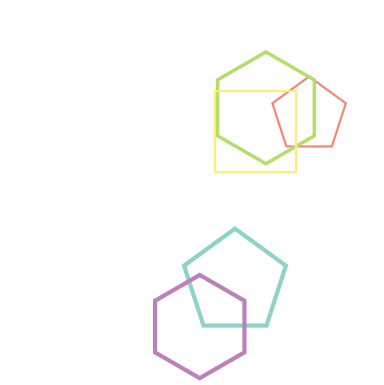[{"shape": "pentagon", "thickness": 3, "radius": 0.7, "center": [0.61, 0.267]}, {"shape": "pentagon", "thickness": 1.5, "radius": 0.5, "center": [0.803, 0.701]}, {"shape": "hexagon", "thickness": 2.5, "radius": 0.73, "center": [0.691, 0.72]}, {"shape": "hexagon", "thickness": 3, "radius": 0.67, "center": [0.519, 0.152]}, {"shape": "square", "thickness": 1.5, "radius": 0.52, "center": [0.664, 0.659]}]